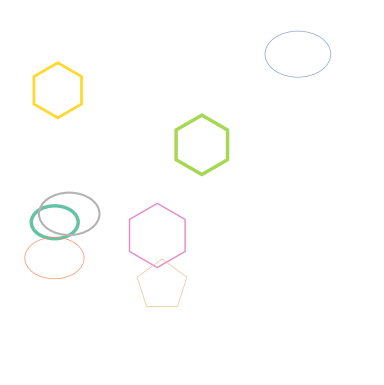[{"shape": "oval", "thickness": 2.5, "radius": 0.3, "center": [0.142, 0.423]}, {"shape": "oval", "thickness": 0.5, "radius": 0.38, "center": [0.141, 0.33]}, {"shape": "oval", "thickness": 0.5, "radius": 0.43, "center": [0.774, 0.859]}, {"shape": "hexagon", "thickness": 1, "radius": 0.42, "center": [0.409, 0.388]}, {"shape": "hexagon", "thickness": 2.5, "radius": 0.39, "center": [0.524, 0.624]}, {"shape": "hexagon", "thickness": 2, "radius": 0.36, "center": [0.15, 0.765]}, {"shape": "pentagon", "thickness": 0.5, "radius": 0.34, "center": [0.421, 0.259]}, {"shape": "oval", "thickness": 1.5, "radius": 0.39, "center": [0.18, 0.445]}]